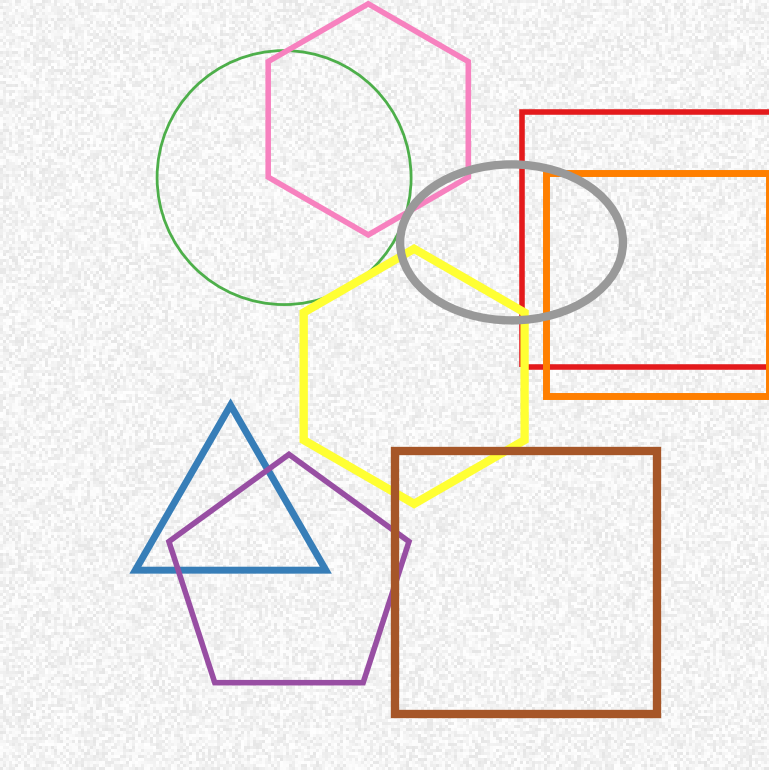[{"shape": "square", "thickness": 2, "radius": 0.83, "center": [0.844, 0.689]}, {"shape": "triangle", "thickness": 2.5, "radius": 0.71, "center": [0.299, 0.331]}, {"shape": "circle", "thickness": 1, "radius": 0.82, "center": [0.369, 0.769]}, {"shape": "pentagon", "thickness": 2, "radius": 0.82, "center": [0.375, 0.246]}, {"shape": "square", "thickness": 2.5, "radius": 0.72, "center": [0.854, 0.631]}, {"shape": "hexagon", "thickness": 3, "radius": 0.83, "center": [0.538, 0.511]}, {"shape": "square", "thickness": 3, "radius": 0.85, "center": [0.683, 0.244]}, {"shape": "hexagon", "thickness": 2, "radius": 0.75, "center": [0.478, 0.845]}, {"shape": "oval", "thickness": 3, "radius": 0.72, "center": [0.664, 0.685]}]